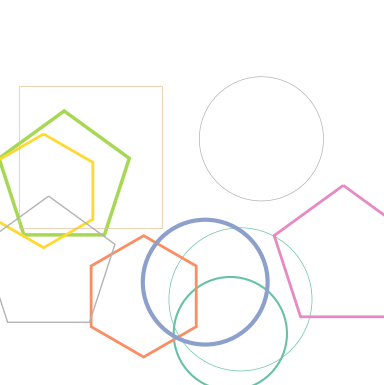[{"shape": "circle", "thickness": 0.5, "radius": 0.93, "center": [0.625, 0.222]}, {"shape": "circle", "thickness": 1.5, "radius": 0.74, "center": [0.598, 0.133]}, {"shape": "hexagon", "thickness": 2, "radius": 0.79, "center": [0.373, 0.23]}, {"shape": "circle", "thickness": 3, "radius": 0.81, "center": [0.533, 0.267]}, {"shape": "pentagon", "thickness": 2, "radius": 0.94, "center": [0.892, 0.33]}, {"shape": "pentagon", "thickness": 2.5, "radius": 0.89, "center": [0.167, 0.534]}, {"shape": "hexagon", "thickness": 2, "radius": 0.74, "center": [0.113, 0.504]}, {"shape": "square", "thickness": 0.5, "radius": 0.92, "center": [0.235, 0.591]}, {"shape": "circle", "thickness": 0.5, "radius": 0.81, "center": [0.679, 0.639]}, {"shape": "pentagon", "thickness": 1, "radius": 0.91, "center": [0.126, 0.309]}]